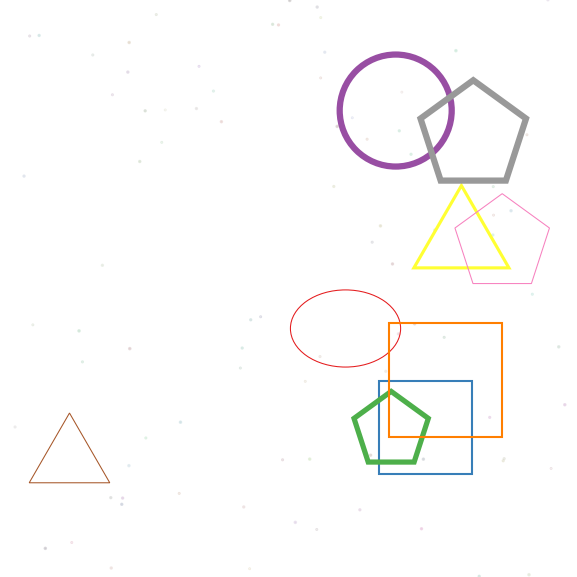[{"shape": "oval", "thickness": 0.5, "radius": 0.48, "center": [0.598, 0.43]}, {"shape": "square", "thickness": 1, "radius": 0.4, "center": [0.737, 0.259]}, {"shape": "pentagon", "thickness": 2.5, "radius": 0.34, "center": [0.677, 0.254]}, {"shape": "circle", "thickness": 3, "radius": 0.48, "center": [0.685, 0.808]}, {"shape": "square", "thickness": 1, "radius": 0.49, "center": [0.772, 0.341]}, {"shape": "triangle", "thickness": 1.5, "radius": 0.47, "center": [0.799, 0.583]}, {"shape": "triangle", "thickness": 0.5, "radius": 0.4, "center": [0.12, 0.203]}, {"shape": "pentagon", "thickness": 0.5, "radius": 0.43, "center": [0.87, 0.578]}, {"shape": "pentagon", "thickness": 3, "radius": 0.48, "center": [0.82, 0.764]}]